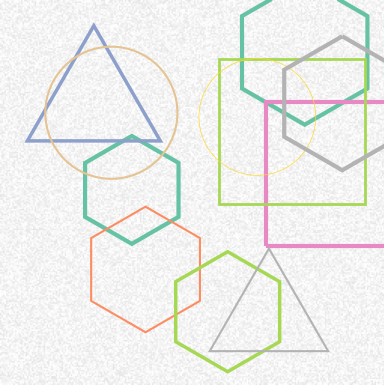[{"shape": "hexagon", "thickness": 3, "radius": 0.7, "center": [0.342, 0.507]}, {"shape": "hexagon", "thickness": 3, "radius": 0.94, "center": [0.791, 0.864]}, {"shape": "hexagon", "thickness": 1.5, "radius": 0.82, "center": [0.378, 0.3]}, {"shape": "triangle", "thickness": 2.5, "radius": 1.0, "center": [0.244, 0.734]}, {"shape": "square", "thickness": 3, "radius": 0.94, "center": [0.877, 0.549]}, {"shape": "square", "thickness": 2, "radius": 0.95, "center": [0.759, 0.658]}, {"shape": "hexagon", "thickness": 2.5, "radius": 0.78, "center": [0.591, 0.19]}, {"shape": "circle", "thickness": 0.5, "radius": 0.76, "center": [0.668, 0.696]}, {"shape": "circle", "thickness": 1.5, "radius": 0.86, "center": [0.289, 0.707]}, {"shape": "triangle", "thickness": 1.5, "radius": 0.89, "center": [0.699, 0.177]}, {"shape": "hexagon", "thickness": 3, "radius": 0.87, "center": [0.889, 0.732]}]